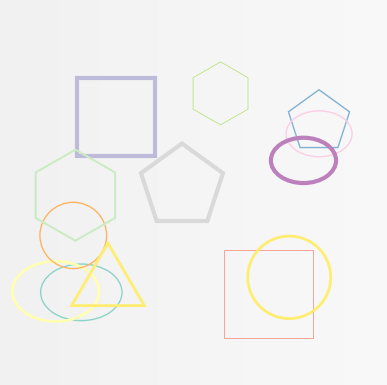[{"shape": "oval", "thickness": 1, "radius": 0.52, "center": [0.21, 0.241]}, {"shape": "oval", "thickness": 2, "radius": 0.56, "center": [0.144, 0.243]}, {"shape": "square", "thickness": 3, "radius": 0.51, "center": [0.299, 0.697]}, {"shape": "square", "thickness": 0.5, "radius": 0.57, "center": [0.693, 0.237]}, {"shape": "pentagon", "thickness": 1, "radius": 0.41, "center": [0.823, 0.684]}, {"shape": "circle", "thickness": 1, "radius": 0.43, "center": [0.189, 0.388]}, {"shape": "hexagon", "thickness": 0.5, "radius": 0.41, "center": [0.569, 0.757]}, {"shape": "oval", "thickness": 1, "radius": 0.43, "center": [0.823, 0.652]}, {"shape": "pentagon", "thickness": 3, "radius": 0.56, "center": [0.47, 0.516]}, {"shape": "oval", "thickness": 3, "radius": 0.42, "center": [0.783, 0.583]}, {"shape": "hexagon", "thickness": 1.5, "radius": 0.59, "center": [0.195, 0.493]}, {"shape": "circle", "thickness": 2, "radius": 0.54, "center": [0.746, 0.28]}, {"shape": "triangle", "thickness": 2, "radius": 0.54, "center": [0.279, 0.26]}]